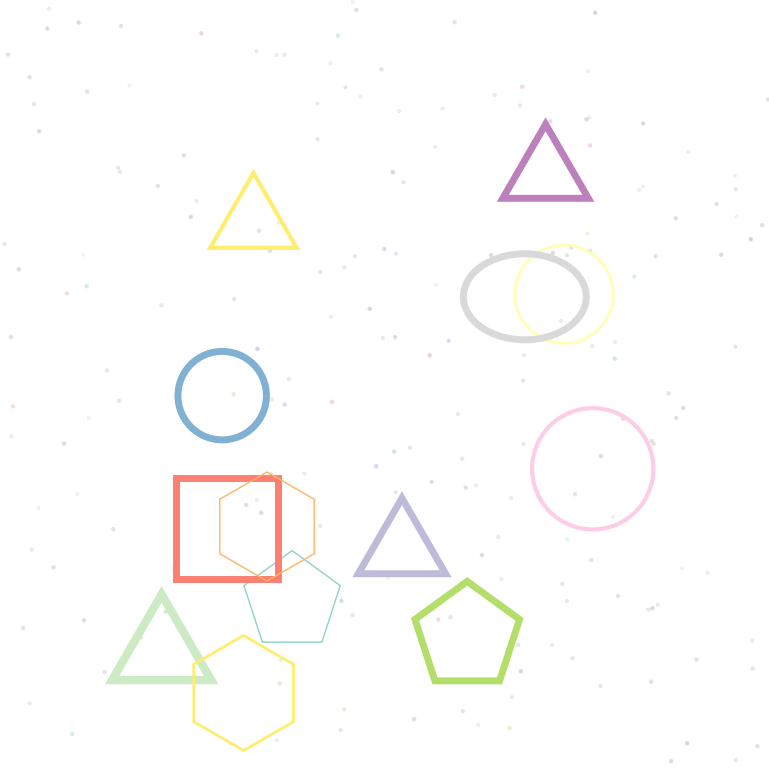[{"shape": "pentagon", "thickness": 0.5, "radius": 0.33, "center": [0.379, 0.219]}, {"shape": "circle", "thickness": 1, "radius": 0.32, "center": [0.733, 0.618]}, {"shape": "triangle", "thickness": 2.5, "radius": 0.33, "center": [0.522, 0.288]}, {"shape": "square", "thickness": 2.5, "radius": 0.33, "center": [0.295, 0.313]}, {"shape": "circle", "thickness": 2.5, "radius": 0.29, "center": [0.289, 0.486]}, {"shape": "hexagon", "thickness": 0.5, "radius": 0.35, "center": [0.347, 0.316]}, {"shape": "pentagon", "thickness": 2.5, "radius": 0.36, "center": [0.607, 0.174]}, {"shape": "circle", "thickness": 1.5, "radius": 0.39, "center": [0.77, 0.391]}, {"shape": "oval", "thickness": 2.5, "radius": 0.4, "center": [0.682, 0.615]}, {"shape": "triangle", "thickness": 2.5, "radius": 0.32, "center": [0.709, 0.775]}, {"shape": "triangle", "thickness": 3, "radius": 0.37, "center": [0.21, 0.154]}, {"shape": "triangle", "thickness": 1.5, "radius": 0.32, "center": [0.329, 0.711]}, {"shape": "hexagon", "thickness": 1, "radius": 0.37, "center": [0.316, 0.1]}]